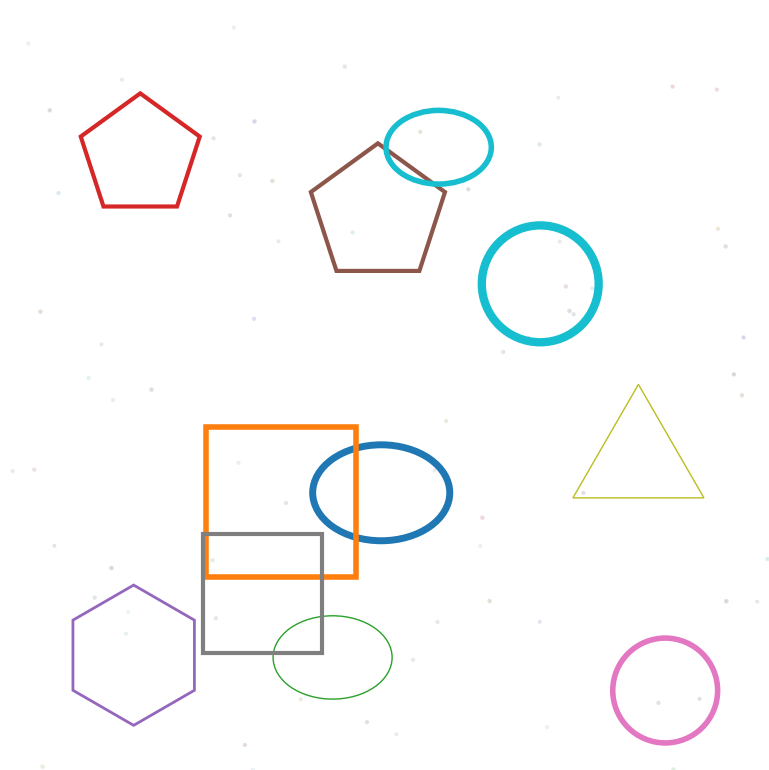[{"shape": "oval", "thickness": 2.5, "radius": 0.45, "center": [0.495, 0.36]}, {"shape": "square", "thickness": 2, "radius": 0.49, "center": [0.365, 0.348]}, {"shape": "oval", "thickness": 0.5, "radius": 0.39, "center": [0.432, 0.146]}, {"shape": "pentagon", "thickness": 1.5, "radius": 0.41, "center": [0.182, 0.798]}, {"shape": "hexagon", "thickness": 1, "radius": 0.46, "center": [0.174, 0.149]}, {"shape": "pentagon", "thickness": 1.5, "radius": 0.46, "center": [0.491, 0.722]}, {"shape": "circle", "thickness": 2, "radius": 0.34, "center": [0.864, 0.103]}, {"shape": "square", "thickness": 1.5, "radius": 0.39, "center": [0.341, 0.229]}, {"shape": "triangle", "thickness": 0.5, "radius": 0.49, "center": [0.829, 0.403]}, {"shape": "circle", "thickness": 3, "radius": 0.38, "center": [0.702, 0.631]}, {"shape": "oval", "thickness": 2, "radius": 0.34, "center": [0.57, 0.809]}]